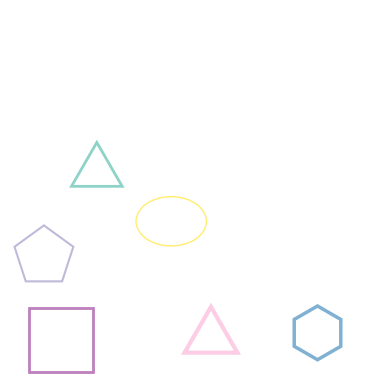[{"shape": "triangle", "thickness": 2, "radius": 0.38, "center": [0.251, 0.554]}, {"shape": "pentagon", "thickness": 1.5, "radius": 0.4, "center": [0.114, 0.334]}, {"shape": "hexagon", "thickness": 2.5, "radius": 0.35, "center": [0.825, 0.135]}, {"shape": "triangle", "thickness": 3, "radius": 0.4, "center": [0.548, 0.124]}, {"shape": "square", "thickness": 2, "radius": 0.42, "center": [0.159, 0.116]}, {"shape": "oval", "thickness": 1, "radius": 0.46, "center": [0.445, 0.425]}]